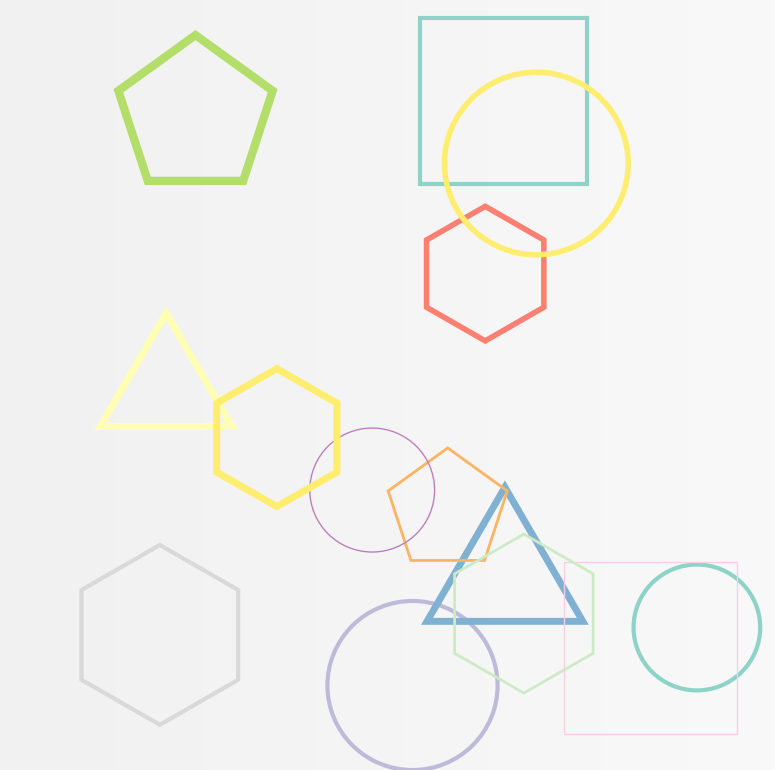[{"shape": "square", "thickness": 1.5, "radius": 0.54, "center": [0.649, 0.869]}, {"shape": "circle", "thickness": 1.5, "radius": 0.41, "center": [0.899, 0.185]}, {"shape": "triangle", "thickness": 2.5, "radius": 0.49, "center": [0.214, 0.495]}, {"shape": "circle", "thickness": 1.5, "radius": 0.55, "center": [0.532, 0.11]}, {"shape": "hexagon", "thickness": 2, "radius": 0.44, "center": [0.626, 0.645]}, {"shape": "triangle", "thickness": 2.5, "radius": 0.58, "center": [0.652, 0.251]}, {"shape": "pentagon", "thickness": 1, "radius": 0.4, "center": [0.578, 0.337]}, {"shape": "pentagon", "thickness": 3, "radius": 0.52, "center": [0.252, 0.85]}, {"shape": "square", "thickness": 0.5, "radius": 0.56, "center": [0.839, 0.159]}, {"shape": "hexagon", "thickness": 1.5, "radius": 0.58, "center": [0.206, 0.175]}, {"shape": "circle", "thickness": 0.5, "radius": 0.4, "center": [0.48, 0.364]}, {"shape": "hexagon", "thickness": 1, "radius": 0.52, "center": [0.676, 0.203]}, {"shape": "hexagon", "thickness": 2.5, "radius": 0.45, "center": [0.357, 0.432]}, {"shape": "circle", "thickness": 2, "radius": 0.59, "center": [0.692, 0.788]}]